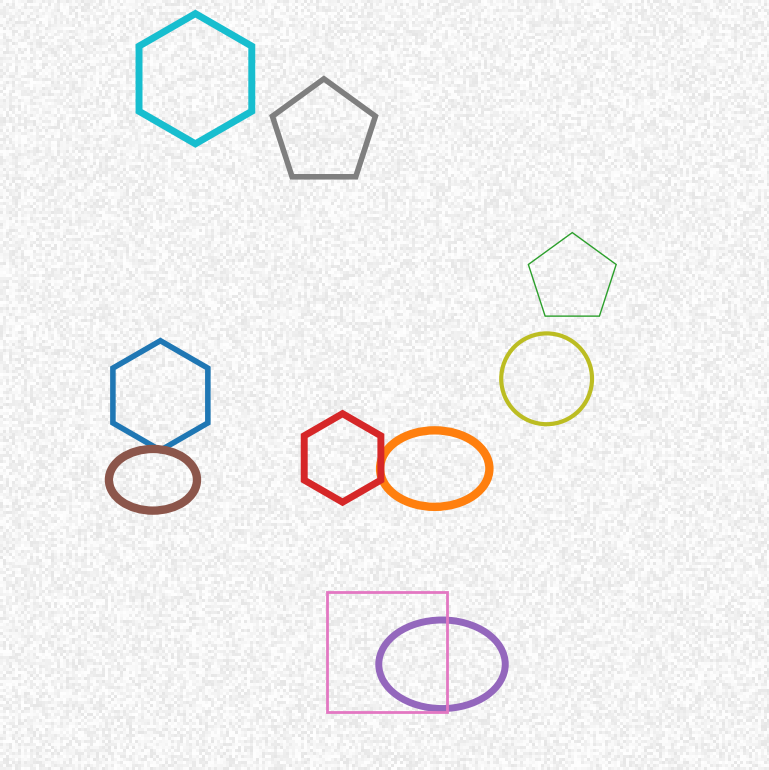[{"shape": "hexagon", "thickness": 2, "radius": 0.36, "center": [0.208, 0.486]}, {"shape": "oval", "thickness": 3, "radius": 0.35, "center": [0.565, 0.391]}, {"shape": "pentagon", "thickness": 0.5, "radius": 0.3, "center": [0.743, 0.638]}, {"shape": "hexagon", "thickness": 2.5, "radius": 0.29, "center": [0.445, 0.405]}, {"shape": "oval", "thickness": 2.5, "radius": 0.41, "center": [0.574, 0.137]}, {"shape": "oval", "thickness": 3, "radius": 0.29, "center": [0.199, 0.377]}, {"shape": "square", "thickness": 1, "radius": 0.39, "center": [0.502, 0.153]}, {"shape": "pentagon", "thickness": 2, "radius": 0.35, "center": [0.421, 0.827]}, {"shape": "circle", "thickness": 1.5, "radius": 0.29, "center": [0.71, 0.508]}, {"shape": "hexagon", "thickness": 2.5, "radius": 0.42, "center": [0.254, 0.898]}]